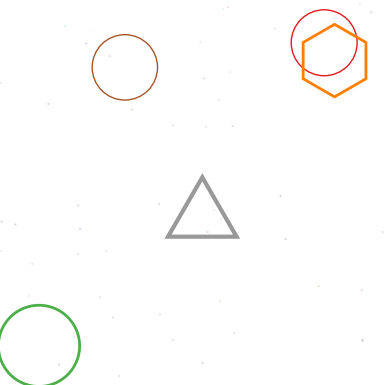[{"shape": "circle", "thickness": 1, "radius": 0.43, "center": [0.842, 0.889]}, {"shape": "circle", "thickness": 2, "radius": 0.53, "center": [0.101, 0.102]}, {"shape": "hexagon", "thickness": 2, "radius": 0.47, "center": [0.869, 0.843]}, {"shape": "circle", "thickness": 1, "radius": 0.42, "center": [0.324, 0.825]}, {"shape": "triangle", "thickness": 3, "radius": 0.51, "center": [0.525, 0.437]}]